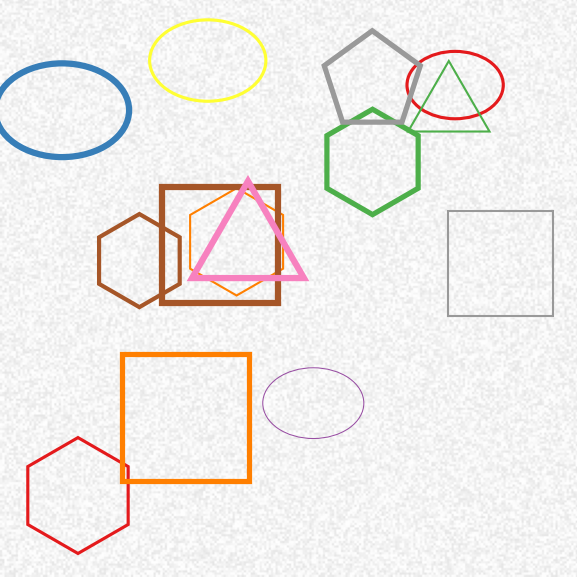[{"shape": "hexagon", "thickness": 1.5, "radius": 0.5, "center": [0.135, 0.141]}, {"shape": "oval", "thickness": 1.5, "radius": 0.42, "center": [0.788, 0.852]}, {"shape": "oval", "thickness": 3, "radius": 0.58, "center": [0.108, 0.808]}, {"shape": "hexagon", "thickness": 2.5, "radius": 0.46, "center": [0.645, 0.719]}, {"shape": "triangle", "thickness": 1, "radius": 0.41, "center": [0.777, 0.812]}, {"shape": "oval", "thickness": 0.5, "radius": 0.44, "center": [0.542, 0.301]}, {"shape": "square", "thickness": 2.5, "radius": 0.55, "center": [0.322, 0.277]}, {"shape": "hexagon", "thickness": 1, "radius": 0.46, "center": [0.41, 0.58]}, {"shape": "oval", "thickness": 1.5, "radius": 0.5, "center": [0.36, 0.894]}, {"shape": "hexagon", "thickness": 2, "radius": 0.4, "center": [0.241, 0.548]}, {"shape": "square", "thickness": 3, "radius": 0.5, "center": [0.381, 0.575]}, {"shape": "triangle", "thickness": 3, "radius": 0.56, "center": [0.429, 0.574]}, {"shape": "square", "thickness": 1, "radius": 0.46, "center": [0.867, 0.543]}, {"shape": "pentagon", "thickness": 2.5, "radius": 0.44, "center": [0.645, 0.858]}]